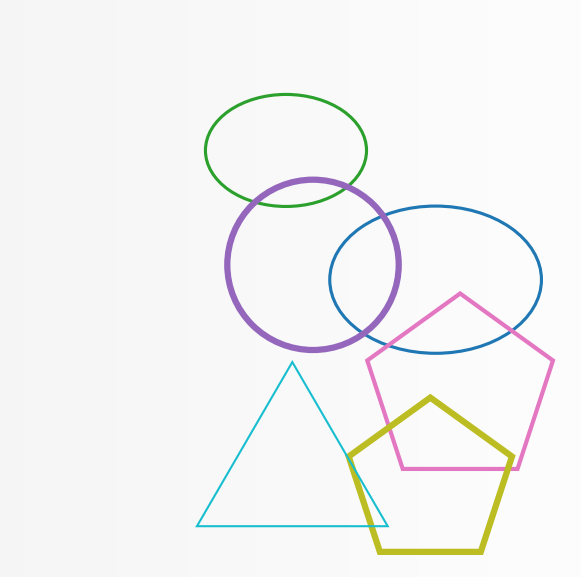[{"shape": "oval", "thickness": 1.5, "radius": 0.91, "center": [0.749, 0.515]}, {"shape": "oval", "thickness": 1.5, "radius": 0.69, "center": [0.492, 0.739]}, {"shape": "circle", "thickness": 3, "radius": 0.74, "center": [0.539, 0.541]}, {"shape": "pentagon", "thickness": 2, "radius": 0.84, "center": [0.792, 0.323]}, {"shape": "pentagon", "thickness": 3, "radius": 0.74, "center": [0.74, 0.163]}, {"shape": "triangle", "thickness": 1, "radius": 0.95, "center": [0.503, 0.183]}]